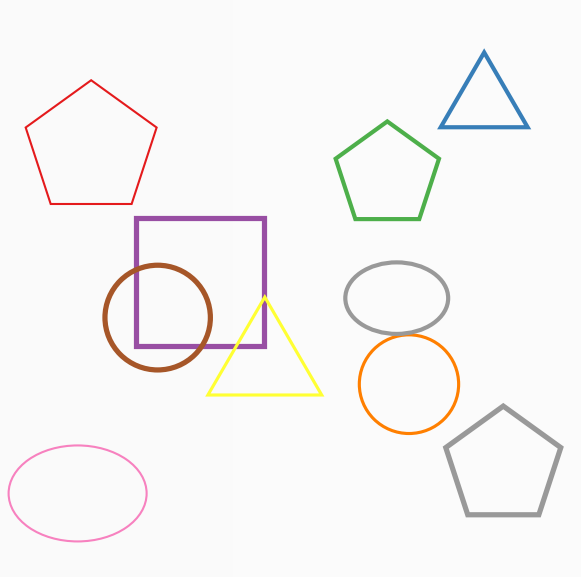[{"shape": "pentagon", "thickness": 1, "radius": 0.59, "center": [0.157, 0.742]}, {"shape": "triangle", "thickness": 2, "radius": 0.43, "center": [0.833, 0.822]}, {"shape": "pentagon", "thickness": 2, "radius": 0.47, "center": [0.666, 0.695]}, {"shape": "square", "thickness": 2.5, "radius": 0.55, "center": [0.344, 0.51]}, {"shape": "circle", "thickness": 1.5, "radius": 0.43, "center": [0.704, 0.334]}, {"shape": "triangle", "thickness": 1.5, "radius": 0.57, "center": [0.456, 0.372]}, {"shape": "circle", "thickness": 2.5, "radius": 0.45, "center": [0.271, 0.449]}, {"shape": "oval", "thickness": 1, "radius": 0.59, "center": [0.134, 0.145]}, {"shape": "pentagon", "thickness": 2.5, "radius": 0.52, "center": [0.866, 0.192]}, {"shape": "oval", "thickness": 2, "radius": 0.44, "center": [0.683, 0.483]}]